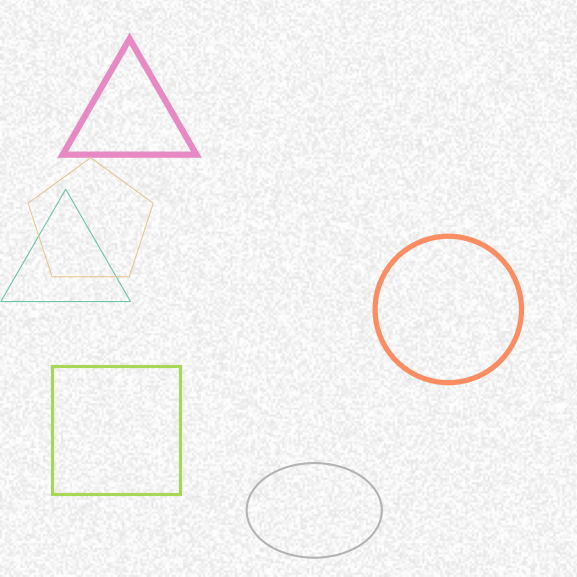[{"shape": "triangle", "thickness": 0.5, "radius": 0.65, "center": [0.114, 0.542]}, {"shape": "circle", "thickness": 2.5, "radius": 0.63, "center": [0.776, 0.463]}, {"shape": "triangle", "thickness": 3, "radius": 0.67, "center": [0.224, 0.798]}, {"shape": "square", "thickness": 1.5, "radius": 0.55, "center": [0.2, 0.255]}, {"shape": "pentagon", "thickness": 0.5, "radius": 0.57, "center": [0.157, 0.612]}, {"shape": "oval", "thickness": 1, "radius": 0.59, "center": [0.544, 0.115]}]